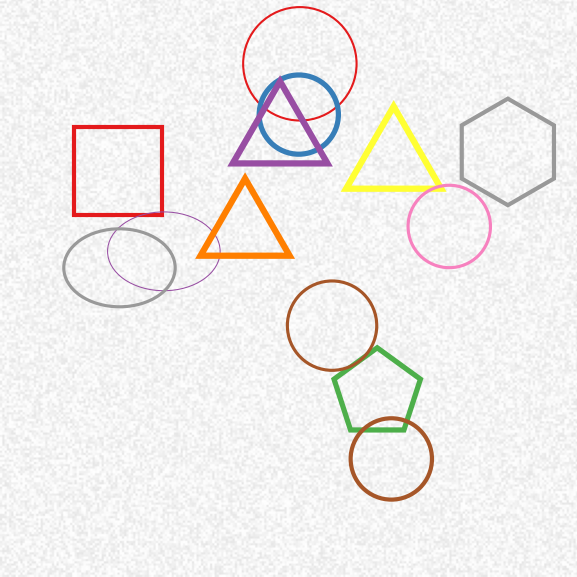[{"shape": "circle", "thickness": 1, "radius": 0.49, "center": [0.519, 0.889]}, {"shape": "square", "thickness": 2, "radius": 0.38, "center": [0.204, 0.703]}, {"shape": "circle", "thickness": 2.5, "radius": 0.34, "center": [0.517, 0.801]}, {"shape": "pentagon", "thickness": 2.5, "radius": 0.39, "center": [0.653, 0.318]}, {"shape": "triangle", "thickness": 3, "radius": 0.47, "center": [0.485, 0.764]}, {"shape": "oval", "thickness": 0.5, "radius": 0.49, "center": [0.284, 0.564]}, {"shape": "triangle", "thickness": 3, "radius": 0.45, "center": [0.424, 0.601]}, {"shape": "triangle", "thickness": 3, "radius": 0.48, "center": [0.682, 0.72]}, {"shape": "circle", "thickness": 2, "radius": 0.35, "center": [0.678, 0.204]}, {"shape": "circle", "thickness": 1.5, "radius": 0.39, "center": [0.575, 0.435]}, {"shape": "circle", "thickness": 1.5, "radius": 0.36, "center": [0.778, 0.607]}, {"shape": "hexagon", "thickness": 2, "radius": 0.46, "center": [0.879, 0.736]}, {"shape": "oval", "thickness": 1.5, "radius": 0.48, "center": [0.207, 0.535]}]